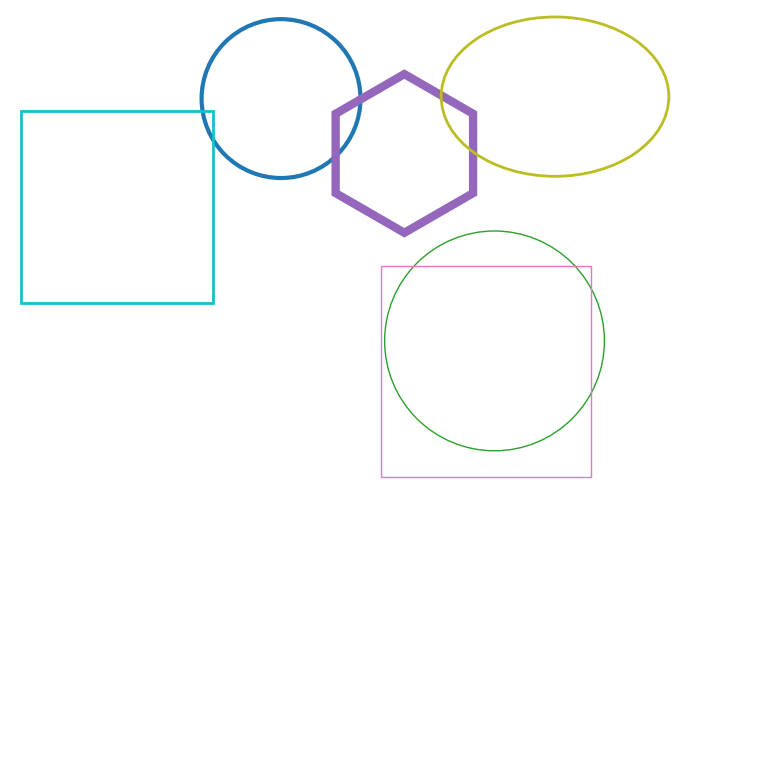[{"shape": "circle", "thickness": 1.5, "radius": 0.52, "center": [0.365, 0.872]}, {"shape": "circle", "thickness": 0.5, "radius": 0.71, "center": [0.642, 0.557]}, {"shape": "hexagon", "thickness": 3, "radius": 0.52, "center": [0.525, 0.801]}, {"shape": "square", "thickness": 0.5, "radius": 0.68, "center": [0.631, 0.517]}, {"shape": "oval", "thickness": 1, "radius": 0.74, "center": [0.721, 0.875]}, {"shape": "square", "thickness": 1, "radius": 0.62, "center": [0.152, 0.731]}]